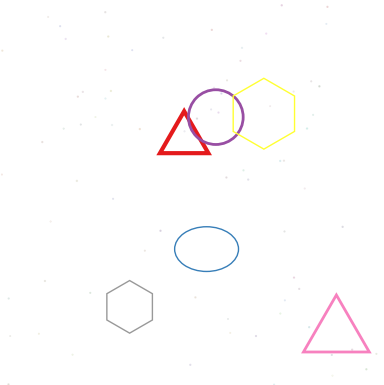[{"shape": "triangle", "thickness": 3, "radius": 0.36, "center": [0.478, 0.638]}, {"shape": "oval", "thickness": 1, "radius": 0.41, "center": [0.537, 0.353]}, {"shape": "circle", "thickness": 2, "radius": 0.36, "center": [0.561, 0.696]}, {"shape": "hexagon", "thickness": 1, "radius": 0.46, "center": [0.685, 0.705]}, {"shape": "triangle", "thickness": 2, "radius": 0.49, "center": [0.874, 0.135]}, {"shape": "hexagon", "thickness": 1, "radius": 0.34, "center": [0.337, 0.203]}]